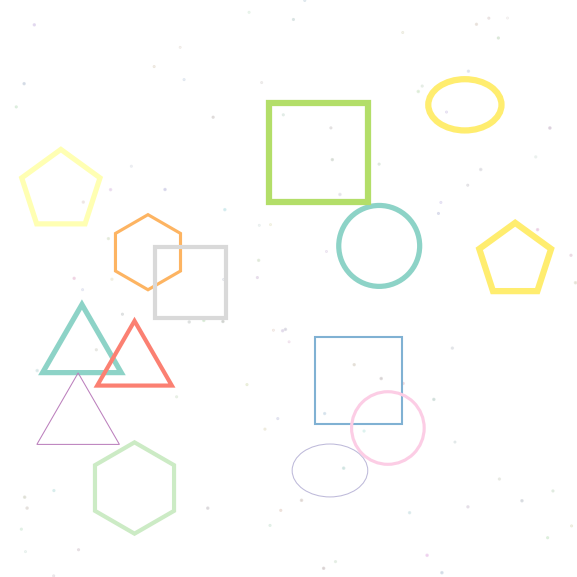[{"shape": "circle", "thickness": 2.5, "radius": 0.35, "center": [0.657, 0.573]}, {"shape": "triangle", "thickness": 2.5, "radius": 0.39, "center": [0.142, 0.393]}, {"shape": "pentagon", "thickness": 2.5, "radius": 0.36, "center": [0.105, 0.669]}, {"shape": "oval", "thickness": 0.5, "radius": 0.33, "center": [0.571, 0.184]}, {"shape": "triangle", "thickness": 2, "radius": 0.37, "center": [0.233, 0.369]}, {"shape": "square", "thickness": 1, "radius": 0.38, "center": [0.621, 0.34]}, {"shape": "hexagon", "thickness": 1.5, "radius": 0.33, "center": [0.256, 0.562]}, {"shape": "square", "thickness": 3, "radius": 0.43, "center": [0.551, 0.735]}, {"shape": "circle", "thickness": 1.5, "radius": 0.31, "center": [0.672, 0.258]}, {"shape": "square", "thickness": 2, "radius": 0.31, "center": [0.33, 0.51]}, {"shape": "triangle", "thickness": 0.5, "radius": 0.41, "center": [0.135, 0.271]}, {"shape": "hexagon", "thickness": 2, "radius": 0.4, "center": [0.233, 0.154]}, {"shape": "pentagon", "thickness": 3, "radius": 0.33, "center": [0.892, 0.548]}, {"shape": "oval", "thickness": 3, "radius": 0.32, "center": [0.805, 0.818]}]